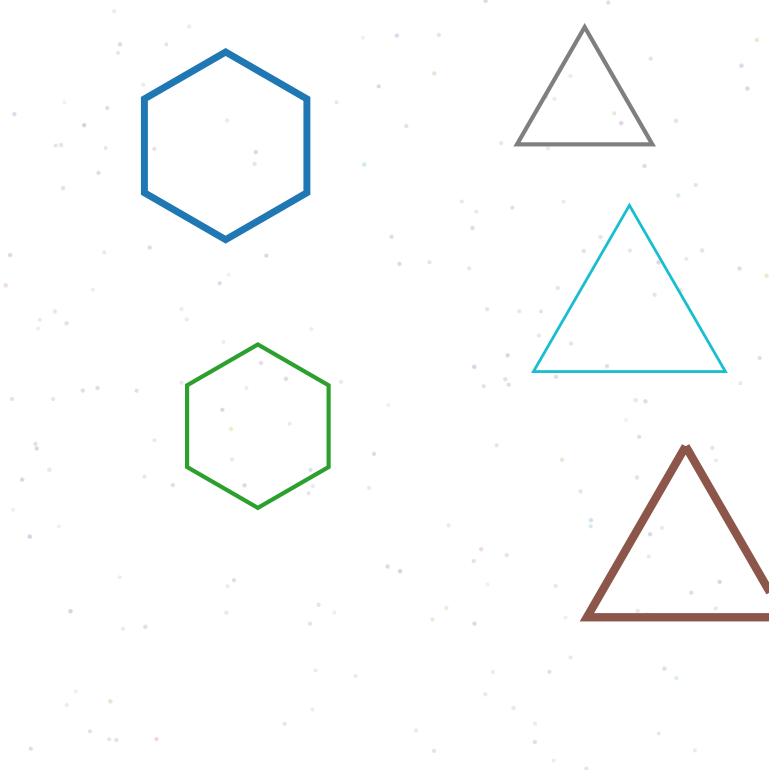[{"shape": "hexagon", "thickness": 2.5, "radius": 0.61, "center": [0.293, 0.811]}, {"shape": "hexagon", "thickness": 1.5, "radius": 0.53, "center": [0.335, 0.447]}, {"shape": "triangle", "thickness": 3, "radius": 0.74, "center": [0.89, 0.272]}, {"shape": "triangle", "thickness": 1.5, "radius": 0.51, "center": [0.759, 0.863]}, {"shape": "triangle", "thickness": 1, "radius": 0.72, "center": [0.817, 0.589]}]